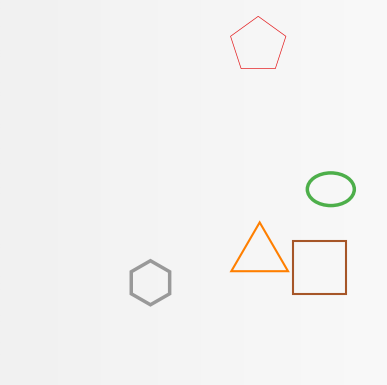[{"shape": "pentagon", "thickness": 0.5, "radius": 0.38, "center": [0.666, 0.883]}, {"shape": "oval", "thickness": 2.5, "radius": 0.3, "center": [0.854, 0.508]}, {"shape": "triangle", "thickness": 1.5, "radius": 0.42, "center": [0.67, 0.338]}, {"shape": "square", "thickness": 1.5, "radius": 0.34, "center": [0.825, 0.305]}, {"shape": "hexagon", "thickness": 2.5, "radius": 0.29, "center": [0.388, 0.266]}]